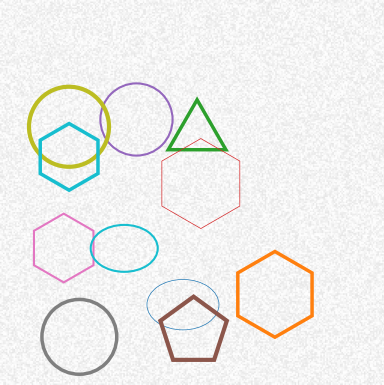[{"shape": "oval", "thickness": 0.5, "radius": 0.47, "center": [0.475, 0.209]}, {"shape": "hexagon", "thickness": 2.5, "radius": 0.56, "center": [0.714, 0.235]}, {"shape": "triangle", "thickness": 2.5, "radius": 0.43, "center": [0.512, 0.654]}, {"shape": "hexagon", "thickness": 0.5, "radius": 0.58, "center": [0.522, 0.523]}, {"shape": "circle", "thickness": 1.5, "radius": 0.47, "center": [0.354, 0.69]}, {"shape": "pentagon", "thickness": 3, "radius": 0.45, "center": [0.503, 0.139]}, {"shape": "hexagon", "thickness": 1.5, "radius": 0.45, "center": [0.166, 0.356]}, {"shape": "circle", "thickness": 2.5, "radius": 0.49, "center": [0.206, 0.125]}, {"shape": "circle", "thickness": 3, "radius": 0.52, "center": [0.179, 0.671]}, {"shape": "oval", "thickness": 1.5, "radius": 0.44, "center": [0.323, 0.355]}, {"shape": "hexagon", "thickness": 2.5, "radius": 0.43, "center": [0.179, 0.593]}]